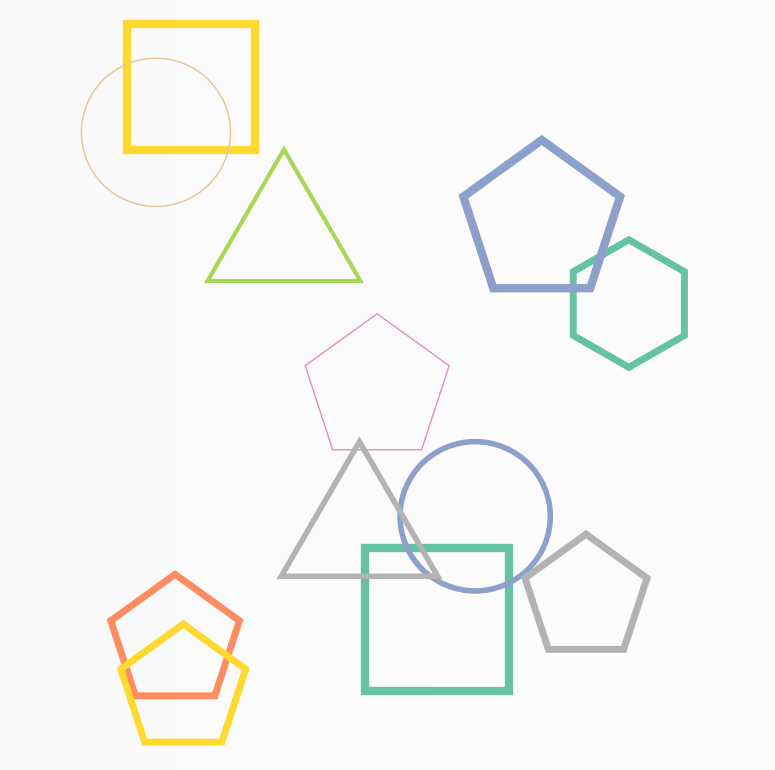[{"shape": "square", "thickness": 3, "radius": 0.46, "center": [0.564, 0.196]}, {"shape": "hexagon", "thickness": 2.5, "radius": 0.41, "center": [0.811, 0.606]}, {"shape": "pentagon", "thickness": 2.5, "radius": 0.44, "center": [0.226, 0.167]}, {"shape": "pentagon", "thickness": 3, "radius": 0.53, "center": [0.699, 0.712]}, {"shape": "circle", "thickness": 2, "radius": 0.48, "center": [0.613, 0.33]}, {"shape": "pentagon", "thickness": 0.5, "radius": 0.49, "center": [0.487, 0.495]}, {"shape": "triangle", "thickness": 1.5, "radius": 0.57, "center": [0.366, 0.692]}, {"shape": "pentagon", "thickness": 2.5, "radius": 0.42, "center": [0.236, 0.105]}, {"shape": "square", "thickness": 3, "radius": 0.41, "center": [0.247, 0.887]}, {"shape": "circle", "thickness": 0.5, "radius": 0.48, "center": [0.201, 0.828]}, {"shape": "pentagon", "thickness": 2.5, "radius": 0.41, "center": [0.756, 0.224]}, {"shape": "triangle", "thickness": 2, "radius": 0.58, "center": [0.464, 0.31]}]